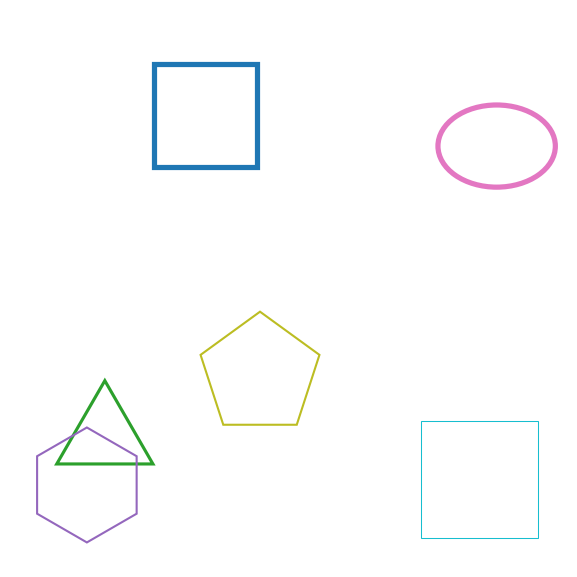[{"shape": "square", "thickness": 2.5, "radius": 0.45, "center": [0.355, 0.799]}, {"shape": "triangle", "thickness": 1.5, "radius": 0.48, "center": [0.182, 0.244]}, {"shape": "hexagon", "thickness": 1, "radius": 0.5, "center": [0.15, 0.159]}, {"shape": "oval", "thickness": 2.5, "radius": 0.51, "center": [0.86, 0.746]}, {"shape": "pentagon", "thickness": 1, "radius": 0.54, "center": [0.45, 0.351]}, {"shape": "square", "thickness": 0.5, "radius": 0.51, "center": [0.83, 0.169]}]